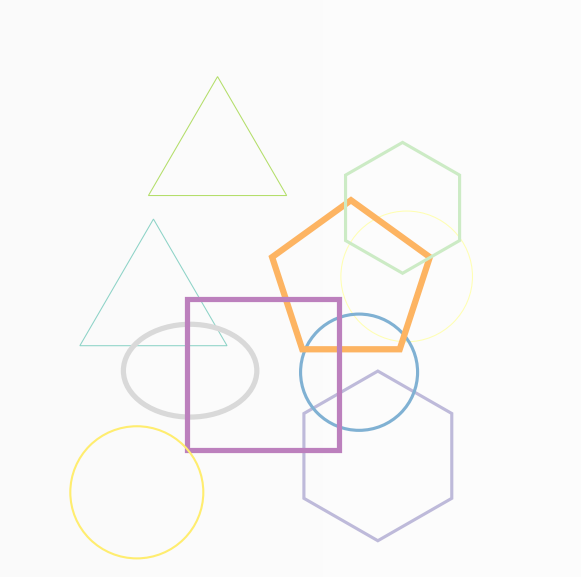[{"shape": "triangle", "thickness": 0.5, "radius": 0.73, "center": [0.264, 0.474]}, {"shape": "circle", "thickness": 0.5, "radius": 0.57, "center": [0.7, 0.52]}, {"shape": "hexagon", "thickness": 1.5, "radius": 0.73, "center": [0.65, 0.21]}, {"shape": "circle", "thickness": 1.5, "radius": 0.5, "center": [0.618, 0.355]}, {"shape": "pentagon", "thickness": 3, "radius": 0.71, "center": [0.604, 0.51]}, {"shape": "triangle", "thickness": 0.5, "radius": 0.69, "center": [0.374, 0.729]}, {"shape": "oval", "thickness": 2.5, "radius": 0.57, "center": [0.327, 0.357]}, {"shape": "square", "thickness": 2.5, "radius": 0.65, "center": [0.452, 0.351]}, {"shape": "hexagon", "thickness": 1.5, "radius": 0.57, "center": [0.693, 0.639]}, {"shape": "circle", "thickness": 1, "radius": 0.57, "center": [0.235, 0.147]}]